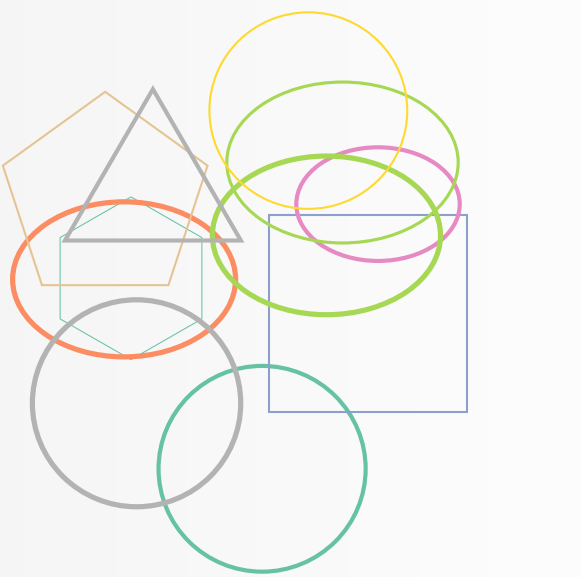[{"shape": "hexagon", "thickness": 0.5, "radius": 0.7, "center": [0.225, 0.517]}, {"shape": "circle", "thickness": 2, "radius": 0.89, "center": [0.451, 0.187]}, {"shape": "oval", "thickness": 2.5, "radius": 0.96, "center": [0.214, 0.515]}, {"shape": "square", "thickness": 1, "radius": 0.85, "center": [0.633, 0.456]}, {"shape": "oval", "thickness": 2, "radius": 0.7, "center": [0.65, 0.646]}, {"shape": "oval", "thickness": 2.5, "radius": 0.98, "center": [0.562, 0.592]}, {"shape": "oval", "thickness": 1.5, "radius": 1.0, "center": [0.589, 0.718]}, {"shape": "circle", "thickness": 1, "radius": 0.85, "center": [0.53, 0.808]}, {"shape": "pentagon", "thickness": 1, "radius": 0.93, "center": [0.181, 0.655]}, {"shape": "circle", "thickness": 2.5, "radius": 0.9, "center": [0.235, 0.301]}, {"shape": "triangle", "thickness": 2, "radius": 0.87, "center": [0.263, 0.67]}]